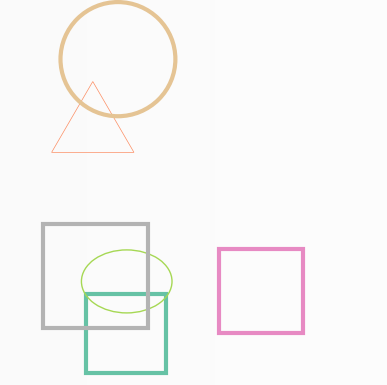[{"shape": "square", "thickness": 3, "radius": 0.51, "center": [0.325, 0.134]}, {"shape": "triangle", "thickness": 0.5, "radius": 0.61, "center": [0.239, 0.666]}, {"shape": "square", "thickness": 3, "radius": 0.54, "center": [0.674, 0.244]}, {"shape": "oval", "thickness": 1, "radius": 0.58, "center": [0.327, 0.269]}, {"shape": "circle", "thickness": 3, "radius": 0.74, "center": [0.304, 0.846]}, {"shape": "square", "thickness": 3, "radius": 0.68, "center": [0.247, 0.283]}]